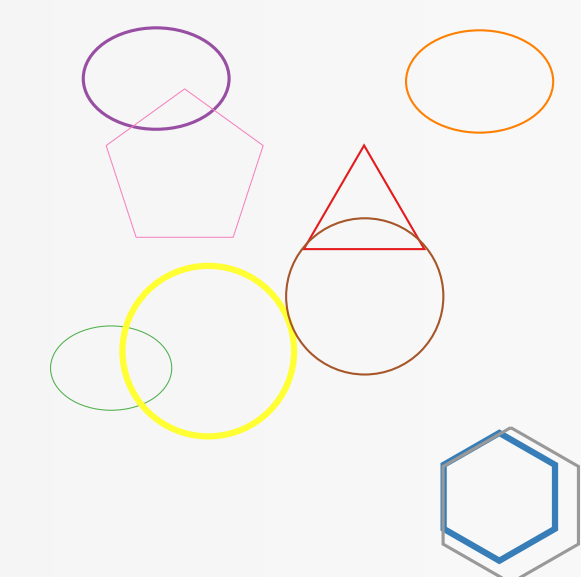[{"shape": "triangle", "thickness": 1, "radius": 0.6, "center": [0.626, 0.628]}, {"shape": "hexagon", "thickness": 3, "radius": 0.55, "center": [0.859, 0.139]}, {"shape": "oval", "thickness": 0.5, "radius": 0.52, "center": [0.191, 0.362]}, {"shape": "oval", "thickness": 1.5, "radius": 0.63, "center": [0.269, 0.863]}, {"shape": "oval", "thickness": 1, "radius": 0.63, "center": [0.825, 0.858]}, {"shape": "circle", "thickness": 3, "radius": 0.74, "center": [0.358, 0.391]}, {"shape": "circle", "thickness": 1, "radius": 0.68, "center": [0.628, 0.486]}, {"shape": "pentagon", "thickness": 0.5, "radius": 0.71, "center": [0.318, 0.703]}, {"shape": "hexagon", "thickness": 1.5, "radius": 0.67, "center": [0.879, 0.124]}]